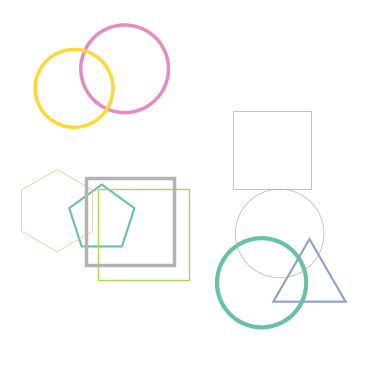[{"shape": "pentagon", "thickness": 1.5, "radius": 0.44, "center": [0.264, 0.432]}, {"shape": "circle", "thickness": 3, "radius": 0.58, "center": [0.679, 0.266]}, {"shape": "square", "thickness": 0.5, "radius": 0.51, "center": [0.707, 0.611]}, {"shape": "triangle", "thickness": 1.5, "radius": 0.54, "center": [0.804, 0.271]}, {"shape": "circle", "thickness": 2.5, "radius": 0.57, "center": [0.324, 0.821]}, {"shape": "square", "thickness": 1, "radius": 0.59, "center": [0.372, 0.39]}, {"shape": "circle", "thickness": 2.5, "radius": 0.51, "center": [0.192, 0.77]}, {"shape": "hexagon", "thickness": 0.5, "radius": 0.53, "center": [0.148, 0.453]}, {"shape": "circle", "thickness": 0.5, "radius": 0.58, "center": [0.726, 0.393]}, {"shape": "square", "thickness": 2.5, "radius": 0.57, "center": [0.338, 0.424]}]